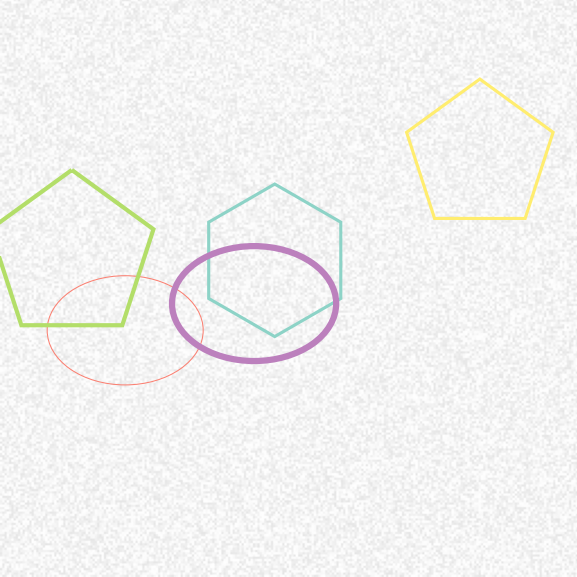[{"shape": "hexagon", "thickness": 1.5, "radius": 0.66, "center": [0.476, 0.548]}, {"shape": "oval", "thickness": 0.5, "radius": 0.68, "center": [0.217, 0.427]}, {"shape": "pentagon", "thickness": 2, "radius": 0.74, "center": [0.124, 0.556]}, {"shape": "oval", "thickness": 3, "radius": 0.71, "center": [0.44, 0.473]}, {"shape": "pentagon", "thickness": 1.5, "radius": 0.67, "center": [0.831, 0.729]}]